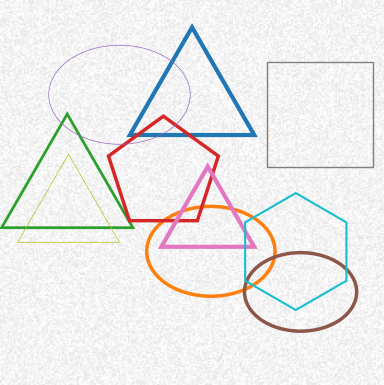[{"shape": "triangle", "thickness": 3, "radius": 0.93, "center": [0.499, 0.743]}, {"shape": "oval", "thickness": 2.5, "radius": 0.83, "center": [0.548, 0.347]}, {"shape": "triangle", "thickness": 2, "radius": 0.98, "center": [0.175, 0.507]}, {"shape": "pentagon", "thickness": 2.5, "radius": 0.75, "center": [0.424, 0.548]}, {"shape": "oval", "thickness": 0.5, "radius": 0.92, "center": [0.31, 0.754]}, {"shape": "oval", "thickness": 2.5, "radius": 0.73, "center": [0.781, 0.242]}, {"shape": "triangle", "thickness": 3, "radius": 0.7, "center": [0.54, 0.429]}, {"shape": "square", "thickness": 1, "radius": 0.68, "center": [0.832, 0.702]}, {"shape": "triangle", "thickness": 0.5, "radius": 0.76, "center": [0.178, 0.447]}, {"shape": "hexagon", "thickness": 1.5, "radius": 0.76, "center": [0.768, 0.347]}]